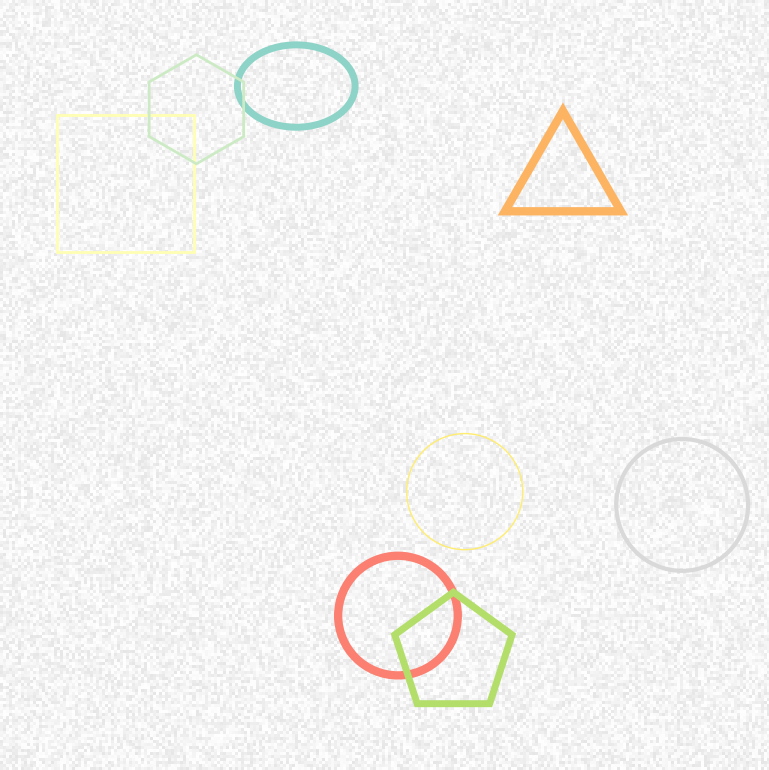[{"shape": "oval", "thickness": 2.5, "radius": 0.38, "center": [0.385, 0.888]}, {"shape": "square", "thickness": 1, "radius": 0.44, "center": [0.163, 0.761]}, {"shape": "circle", "thickness": 3, "radius": 0.39, "center": [0.517, 0.201]}, {"shape": "triangle", "thickness": 3, "radius": 0.43, "center": [0.731, 0.769]}, {"shape": "pentagon", "thickness": 2.5, "radius": 0.4, "center": [0.589, 0.151]}, {"shape": "circle", "thickness": 1.5, "radius": 0.43, "center": [0.886, 0.344]}, {"shape": "hexagon", "thickness": 1, "radius": 0.35, "center": [0.255, 0.858]}, {"shape": "circle", "thickness": 0.5, "radius": 0.38, "center": [0.604, 0.362]}]